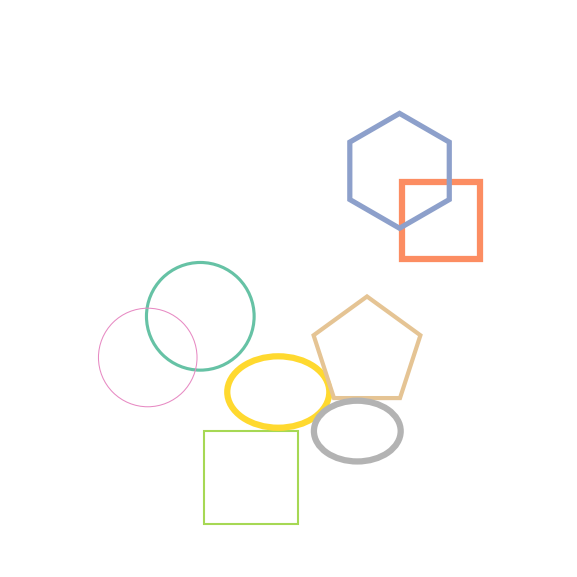[{"shape": "circle", "thickness": 1.5, "radius": 0.47, "center": [0.347, 0.451]}, {"shape": "square", "thickness": 3, "radius": 0.33, "center": [0.764, 0.618]}, {"shape": "hexagon", "thickness": 2.5, "radius": 0.5, "center": [0.692, 0.703]}, {"shape": "circle", "thickness": 0.5, "radius": 0.43, "center": [0.256, 0.38]}, {"shape": "square", "thickness": 1, "radius": 0.41, "center": [0.435, 0.172]}, {"shape": "oval", "thickness": 3, "radius": 0.44, "center": [0.482, 0.32]}, {"shape": "pentagon", "thickness": 2, "radius": 0.49, "center": [0.635, 0.389]}, {"shape": "oval", "thickness": 3, "radius": 0.38, "center": [0.619, 0.253]}]